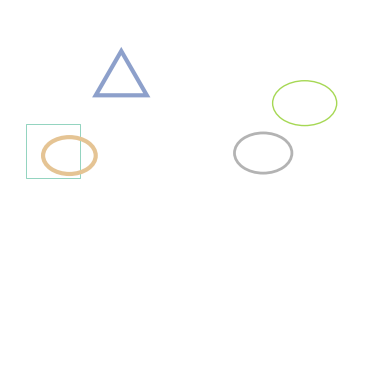[{"shape": "square", "thickness": 0.5, "radius": 0.35, "center": [0.138, 0.607]}, {"shape": "triangle", "thickness": 3, "radius": 0.38, "center": [0.315, 0.791]}, {"shape": "oval", "thickness": 1, "radius": 0.42, "center": [0.791, 0.732]}, {"shape": "oval", "thickness": 3, "radius": 0.34, "center": [0.18, 0.596]}, {"shape": "oval", "thickness": 2, "radius": 0.37, "center": [0.684, 0.603]}]